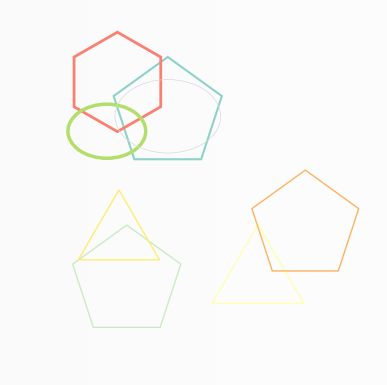[{"shape": "pentagon", "thickness": 1.5, "radius": 0.73, "center": [0.433, 0.705]}, {"shape": "triangle", "thickness": 1, "radius": 0.68, "center": [0.666, 0.28]}, {"shape": "hexagon", "thickness": 2, "radius": 0.65, "center": [0.303, 0.787]}, {"shape": "pentagon", "thickness": 1, "radius": 0.72, "center": [0.788, 0.413]}, {"shape": "oval", "thickness": 2.5, "radius": 0.5, "center": [0.276, 0.659]}, {"shape": "oval", "thickness": 0.5, "radius": 0.68, "center": [0.433, 0.698]}, {"shape": "pentagon", "thickness": 1, "radius": 0.73, "center": [0.327, 0.269]}, {"shape": "triangle", "thickness": 1, "radius": 0.61, "center": [0.307, 0.386]}]